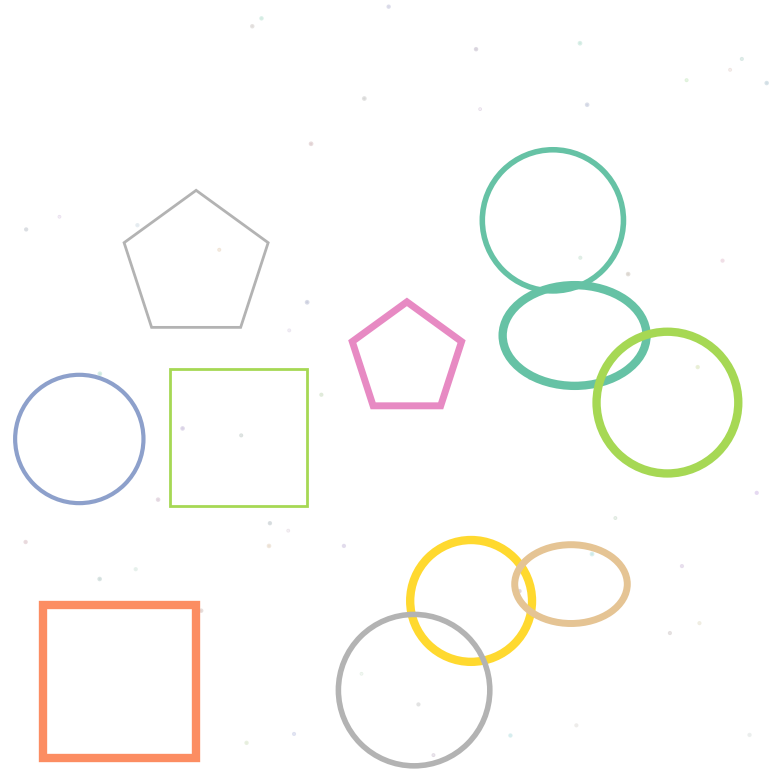[{"shape": "circle", "thickness": 2, "radius": 0.46, "center": [0.718, 0.714]}, {"shape": "oval", "thickness": 3, "radius": 0.47, "center": [0.746, 0.564]}, {"shape": "square", "thickness": 3, "radius": 0.5, "center": [0.155, 0.115]}, {"shape": "circle", "thickness": 1.5, "radius": 0.42, "center": [0.103, 0.43]}, {"shape": "pentagon", "thickness": 2.5, "radius": 0.37, "center": [0.528, 0.533]}, {"shape": "square", "thickness": 1, "radius": 0.45, "center": [0.309, 0.432]}, {"shape": "circle", "thickness": 3, "radius": 0.46, "center": [0.867, 0.477]}, {"shape": "circle", "thickness": 3, "radius": 0.4, "center": [0.612, 0.22]}, {"shape": "oval", "thickness": 2.5, "radius": 0.37, "center": [0.742, 0.241]}, {"shape": "circle", "thickness": 2, "radius": 0.49, "center": [0.538, 0.104]}, {"shape": "pentagon", "thickness": 1, "radius": 0.49, "center": [0.255, 0.654]}]